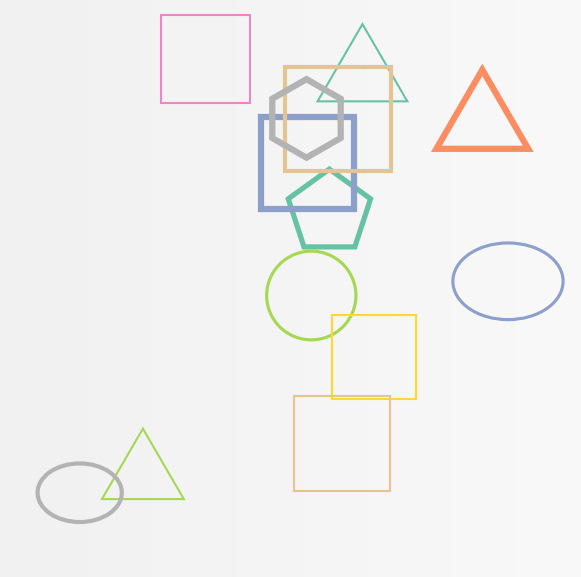[{"shape": "triangle", "thickness": 1, "radius": 0.45, "center": [0.624, 0.868]}, {"shape": "pentagon", "thickness": 2.5, "radius": 0.37, "center": [0.567, 0.632]}, {"shape": "triangle", "thickness": 3, "radius": 0.46, "center": [0.83, 0.787]}, {"shape": "oval", "thickness": 1.5, "radius": 0.47, "center": [0.874, 0.512]}, {"shape": "square", "thickness": 3, "radius": 0.4, "center": [0.529, 0.717]}, {"shape": "square", "thickness": 1, "radius": 0.38, "center": [0.353, 0.897]}, {"shape": "triangle", "thickness": 1, "radius": 0.41, "center": [0.246, 0.176]}, {"shape": "circle", "thickness": 1.5, "radius": 0.38, "center": [0.536, 0.487]}, {"shape": "square", "thickness": 1, "radius": 0.36, "center": [0.643, 0.381]}, {"shape": "square", "thickness": 2, "radius": 0.45, "center": [0.581, 0.793]}, {"shape": "square", "thickness": 1, "radius": 0.41, "center": [0.589, 0.231]}, {"shape": "oval", "thickness": 2, "radius": 0.36, "center": [0.137, 0.146]}, {"shape": "hexagon", "thickness": 3, "radius": 0.34, "center": [0.527, 0.794]}]